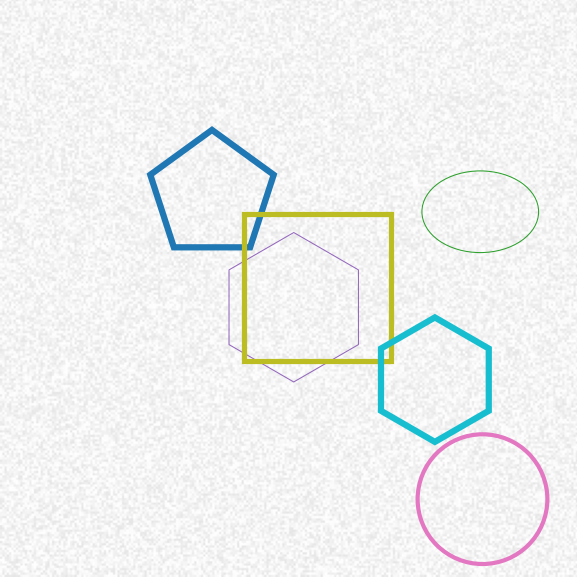[{"shape": "pentagon", "thickness": 3, "radius": 0.56, "center": [0.367, 0.662]}, {"shape": "oval", "thickness": 0.5, "radius": 0.51, "center": [0.832, 0.632]}, {"shape": "hexagon", "thickness": 0.5, "radius": 0.65, "center": [0.509, 0.467]}, {"shape": "circle", "thickness": 2, "radius": 0.56, "center": [0.835, 0.135]}, {"shape": "square", "thickness": 2.5, "radius": 0.63, "center": [0.549, 0.501]}, {"shape": "hexagon", "thickness": 3, "radius": 0.54, "center": [0.753, 0.342]}]